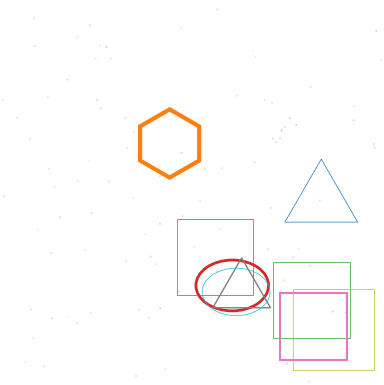[{"shape": "triangle", "thickness": 0.5, "radius": 0.55, "center": [0.834, 0.478]}, {"shape": "hexagon", "thickness": 3, "radius": 0.44, "center": [0.441, 0.627]}, {"shape": "square", "thickness": 0.5, "radius": 0.5, "center": [0.809, 0.221]}, {"shape": "oval", "thickness": 2, "radius": 0.47, "center": [0.603, 0.259]}, {"shape": "square", "thickness": 0.5, "radius": 0.49, "center": [0.558, 0.333]}, {"shape": "square", "thickness": 1.5, "radius": 0.44, "center": [0.815, 0.152]}, {"shape": "triangle", "thickness": 1, "radius": 0.43, "center": [0.628, 0.244]}, {"shape": "square", "thickness": 0.5, "radius": 0.53, "center": [0.866, 0.144]}, {"shape": "oval", "thickness": 0.5, "radius": 0.44, "center": [0.613, 0.242]}]